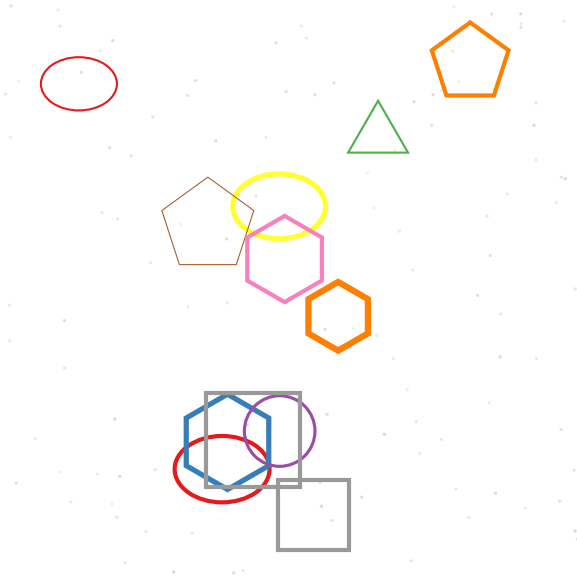[{"shape": "oval", "thickness": 2, "radius": 0.41, "center": [0.385, 0.187]}, {"shape": "oval", "thickness": 1, "radius": 0.33, "center": [0.137, 0.854]}, {"shape": "hexagon", "thickness": 2.5, "radius": 0.41, "center": [0.394, 0.234]}, {"shape": "triangle", "thickness": 1, "radius": 0.3, "center": [0.655, 0.765]}, {"shape": "circle", "thickness": 1.5, "radius": 0.31, "center": [0.484, 0.253]}, {"shape": "hexagon", "thickness": 3, "radius": 0.3, "center": [0.586, 0.451]}, {"shape": "pentagon", "thickness": 2, "radius": 0.35, "center": [0.814, 0.89]}, {"shape": "oval", "thickness": 2.5, "radius": 0.4, "center": [0.483, 0.642]}, {"shape": "pentagon", "thickness": 0.5, "radius": 0.42, "center": [0.36, 0.609]}, {"shape": "hexagon", "thickness": 2, "radius": 0.37, "center": [0.493, 0.551]}, {"shape": "square", "thickness": 2, "radius": 0.31, "center": [0.543, 0.107]}, {"shape": "square", "thickness": 2, "radius": 0.41, "center": [0.438, 0.238]}]